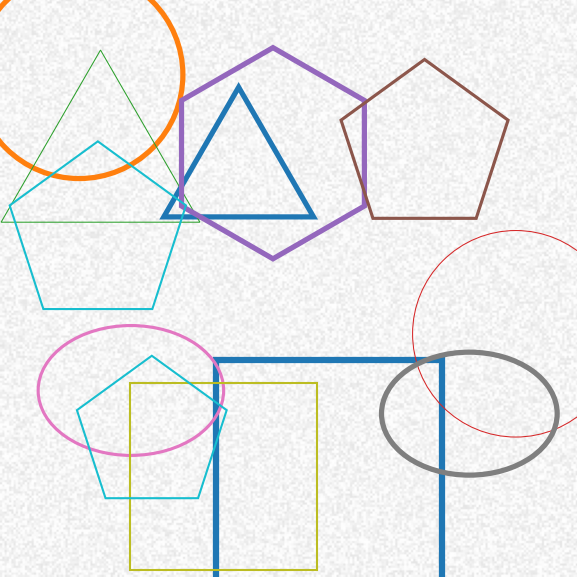[{"shape": "triangle", "thickness": 2.5, "radius": 0.75, "center": [0.413, 0.698]}, {"shape": "square", "thickness": 3, "radius": 0.98, "center": [0.569, 0.18]}, {"shape": "circle", "thickness": 2.5, "radius": 0.9, "center": [0.137, 0.87]}, {"shape": "triangle", "thickness": 0.5, "radius": 0.99, "center": [0.174, 0.714]}, {"shape": "circle", "thickness": 0.5, "radius": 0.89, "center": [0.893, 0.421]}, {"shape": "hexagon", "thickness": 2.5, "radius": 0.91, "center": [0.473, 0.734]}, {"shape": "pentagon", "thickness": 1.5, "radius": 0.76, "center": [0.735, 0.744]}, {"shape": "oval", "thickness": 1.5, "radius": 0.8, "center": [0.227, 0.323]}, {"shape": "oval", "thickness": 2.5, "radius": 0.76, "center": [0.813, 0.283]}, {"shape": "square", "thickness": 1, "radius": 0.81, "center": [0.388, 0.173]}, {"shape": "pentagon", "thickness": 1, "radius": 0.68, "center": [0.263, 0.247]}, {"shape": "pentagon", "thickness": 1, "radius": 0.8, "center": [0.169, 0.594]}]